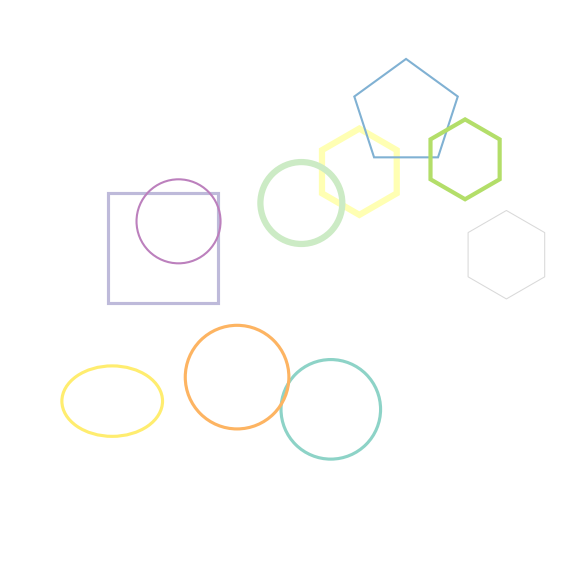[{"shape": "circle", "thickness": 1.5, "radius": 0.43, "center": [0.573, 0.29]}, {"shape": "hexagon", "thickness": 3, "radius": 0.37, "center": [0.622, 0.702]}, {"shape": "square", "thickness": 1.5, "radius": 0.47, "center": [0.282, 0.57]}, {"shape": "pentagon", "thickness": 1, "radius": 0.47, "center": [0.703, 0.803]}, {"shape": "circle", "thickness": 1.5, "radius": 0.45, "center": [0.411, 0.346]}, {"shape": "hexagon", "thickness": 2, "radius": 0.35, "center": [0.805, 0.723]}, {"shape": "hexagon", "thickness": 0.5, "radius": 0.38, "center": [0.877, 0.558]}, {"shape": "circle", "thickness": 1, "radius": 0.36, "center": [0.309, 0.616]}, {"shape": "circle", "thickness": 3, "radius": 0.35, "center": [0.522, 0.648]}, {"shape": "oval", "thickness": 1.5, "radius": 0.44, "center": [0.194, 0.305]}]